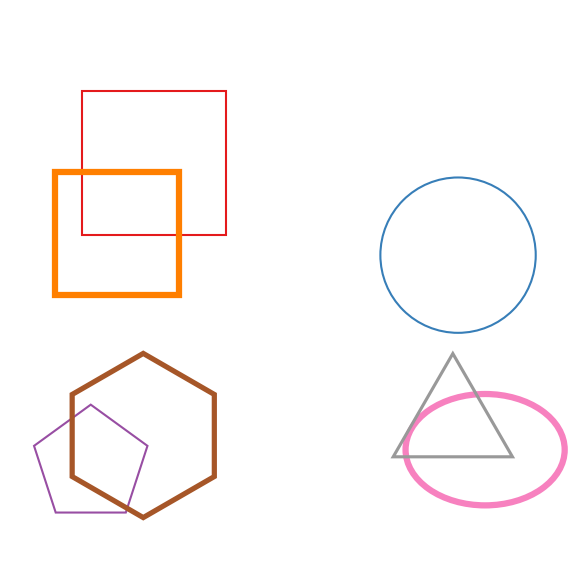[{"shape": "square", "thickness": 1, "radius": 0.63, "center": [0.267, 0.717]}, {"shape": "circle", "thickness": 1, "radius": 0.67, "center": [0.793, 0.557]}, {"shape": "pentagon", "thickness": 1, "radius": 0.52, "center": [0.157, 0.195]}, {"shape": "square", "thickness": 3, "radius": 0.53, "center": [0.202, 0.595]}, {"shape": "hexagon", "thickness": 2.5, "radius": 0.71, "center": [0.248, 0.245]}, {"shape": "oval", "thickness": 3, "radius": 0.69, "center": [0.84, 0.22]}, {"shape": "triangle", "thickness": 1.5, "radius": 0.6, "center": [0.784, 0.268]}]